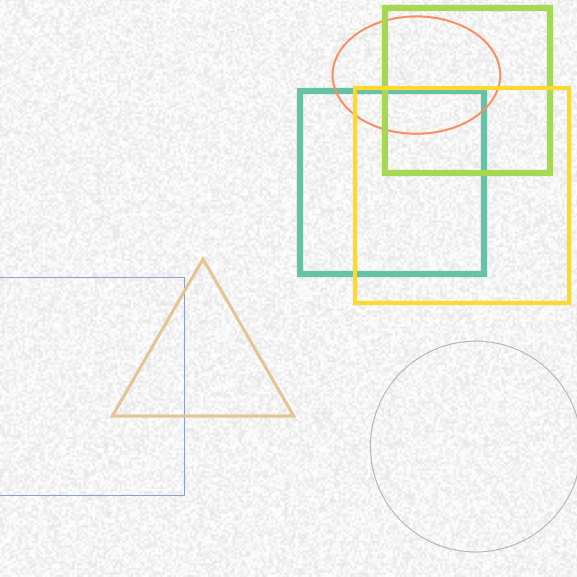[{"shape": "square", "thickness": 3, "radius": 0.79, "center": [0.679, 0.683]}, {"shape": "oval", "thickness": 1, "radius": 0.73, "center": [0.721, 0.869]}, {"shape": "square", "thickness": 0.5, "radius": 0.95, "center": [0.13, 0.331]}, {"shape": "square", "thickness": 3, "radius": 0.72, "center": [0.809, 0.843]}, {"shape": "square", "thickness": 2, "radius": 0.93, "center": [0.8, 0.66]}, {"shape": "triangle", "thickness": 1.5, "radius": 0.91, "center": [0.352, 0.369]}, {"shape": "circle", "thickness": 0.5, "radius": 0.91, "center": [0.824, 0.226]}]